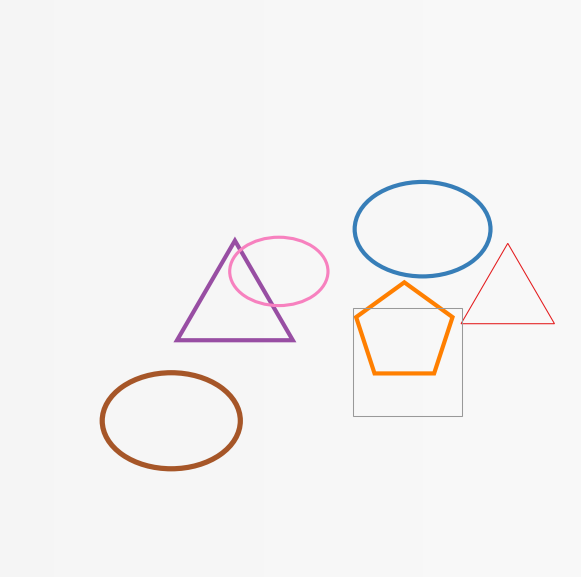[{"shape": "triangle", "thickness": 0.5, "radius": 0.46, "center": [0.874, 0.485]}, {"shape": "oval", "thickness": 2, "radius": 0.58, "center": [0.727, 0.602]}, {"shape": "triangle", "thickness": 2, "radius": 0.57, "center": [0.404, 0.467]}, {"shape": "pentagon", "thickness": 2, "radius": 0.44, "center": [0.696, 0.423]}, {"shape": "oval", "thickness": 2.5, "radius": 0.59, "center": [0.295, 0.271]}, {"shape": "oval", "thickness": 1.5, "radius": 0.42, "center": [0.48, 0.529]}, {"shape": "square", "thickness": 0.5, "radius": 0.47, "center": [0.7, 0.373]}]